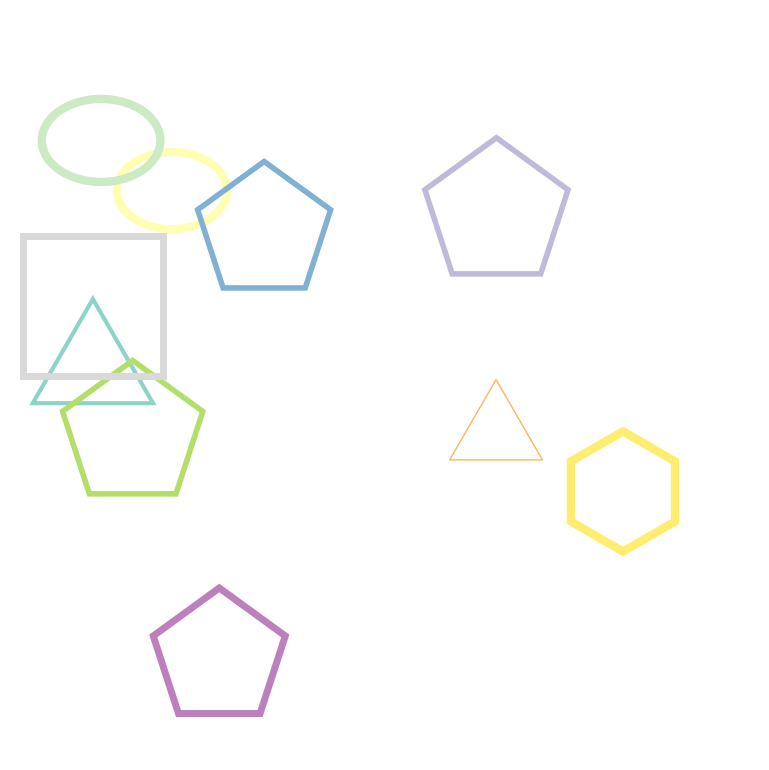[{"shape": "triangle", "thickness": 1.5, "radius": 0.45, "center": [0.121, 0.521]}, {"shape": "oval", "thickness": 3, "radius": 0.36, "center": [0.223, 0.753]}, {"shape": "pentagon", "thickness": 2, "radius": 0.49, "center": [0.645, 0.723]}, {"shape": "pentagon", "thickness": 2, "radius": 0.45, "center": [0.343, 0.7]}, {"shape": "triangle", "thickness": 0.5, "radius": 0.35, "center": [0.644, 0.438]}, {"shape": "pentagon", "thickness": 2, "radius": 0.48, "center": [0.172, 0.436]}, {"shape": "square", "thickness": 2.5, "radius": 0.45, "center": [0.121, 0.603]}, {"shape": "pentagon", "thickness": 2.5, "radius": 0.45, "center": [0.285, 0.146]}, {"shape": "oval", "thickness": 3, "radius": 0.39, "center": [0.131, 0.818]}, {"shape": "hexagon", "thickness": 3, "radius": 0.39, "center": [0.809, 0.362]}]